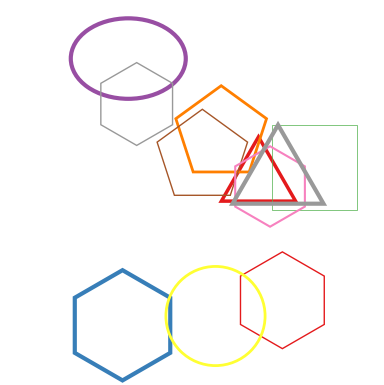[{"shape": "triangle", "thickness": 2.5, "radius": 0.56, "center": [0.671, 0.533]}, {"shape": "hexagon", "thickness": 1, "radius": 0.63, "center": [0.733, 0.22]}, {"shape": "hexagon", "thickness": 3, "radius": 0.72, "center": [0.318, 0.155]}, {"shape": "square", "thickness": 0.5, "radius": 0.55, "center": [0.816, 0.564]}, {"shape": "oval", "thickness": 3, "radius": 0.75, "center": [0.333, 0.848]}, {"shape": "pentagon", "thickness": 2, "radius": 0.62, "center": [0.575, 0.654]}, {"shape": "circle", "thickness": 2, "radius": 0.64, "center": [0.56, 0.179]}, {"shape": "pentagon", "thickness": 1, "radius": 0.62, "center": [0.526, 0.593]}, {"shape": "hexagon", "thickness": 1.5, "radius": 0.52, "center": [0.701, 0.516]}, {"shape": "triangle", "thickness": 3, "radius": 0.68, "center": [0.722, 0.539]}, {"shape": "hexagon", "thickness": 1, "radius": 0.54, "center": [0.355, 0.73]}]